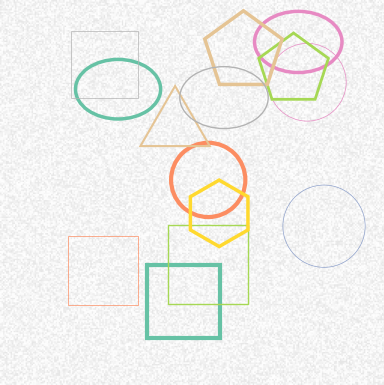[{"shape": "oval", "thickness": 2.5, "radius": 0.55, "center": [0.307, 0.768]}, {"shape": "square", "thickness": 3, "radius": 0.47, "center": [0.476, 0.218]}, {"shape": "circle", "thickness": 3, "radius": 0.48, "center": [0.541, 0.533]}, {"shape": "square", "thickness": 0.5, "radius": 0.45, "center": [0.267, 0.297]}, {"shape": "circle", "thickness": 0.5, "radius": 0.53, "center": [0.842, 0.412]}, {"shape": "circle", "thickness": 0.5, "radius": 0.5, "center": [0.798, 0.786]}, {"shape": "oval", "thickness": 2.5, "radius": 0.57, "center": [0.775, 0.891]}, {"shape": "pentagon", "thickness": 2, "radius": 0.48, "center": [0.762, 0.819]}, {"shape": "square", "thickness": 1, "radius": 0.52, "center": [0.541, 0.313]}, {"shape": "hexagon", "thickness": 2.5, "radius": 0.43, "center": [0.569, 0.446]}, {"shape": "pentagon", "thickness": 2.5, "radius": 0.53, "center": [0.632, 0.866]}, {"shape": "triangle", "thickness": 1.5, "radius": 0.52, "center": [0.455, 0.673]}, {"shape": "oval", "thickness": 1, "radius": 0.57, "center": [0.582, 0.747]}, {"shape": "square", "thickness": 0.5, "radius": 0.43, "center": [0.272, 0.833]}]